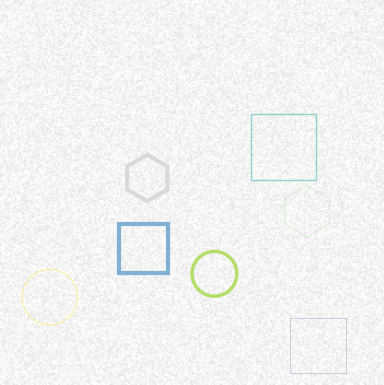[{"shape": "square", "thickness": 1, "radius": 0.43, "center": [0.737, 0.618]}, {"shape": "square", "thickness": 0.5, "radius": 0.36, "center": [0.825, 0.102]}, {"shape": "square", "thickness": 3, "radius": 0.32, "center": [0.372, 0.354]}, {"shape": "circle", "thickness": 2.5, "radius": 0.29, "center": [0.557, 0.289]}, {"shape": "hexagon", "thickness": 3, "radius": 0.3, "center": [0.382, 0.538]}, {"shape": "hexagon", "thickness": 0.5, "radius": 0.33, "center": [0.798, 0.451]}, {"shape": "circle", "thickness": 0.5, "radius": 0.36, "center": [0.129, 0.228]}]